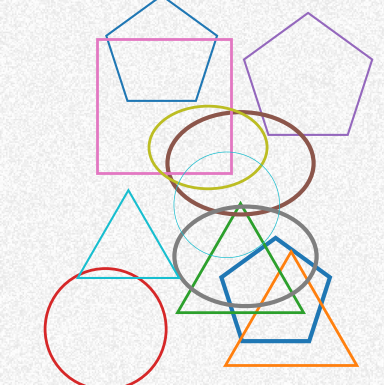[{"shape": "pentagon", "thickness": 1.5, "radius": 0.76, "center": [0.42, 0.86]}, {"shape": "pentagon", "thickness": 3, "radius": 0.74, "center": [0.716, 0.234]}, {"shape": "triangle", "thickness": 2, "radius": 0.99, "center": [0.756, 0.149]}, {"shape": "triangle", "thickness": 2, "radius": 0.95, "center": [0.625, 0.282]}, {"shape": "circle", "thickness": 2, "radius": 0.79, "center": [0.274, 0.145]}, {"shape": "pentagon", "thickness": 1.5, "radius": 0.88, "center": [0.8, 0.791]}, {"shape": "oval", "thickness": 3, "radius": 0.95, "center": [0.625, 0.576]}, {"shape": "square", "thickness": 2, "radius": 0.87, "center": [0.426, 0.725]}, {"shape": "oval", "thickness": 3, "radius": 0.92, "center": [0.638, 0.334]}, {"shape": "oval", "thickness": 2, "radius": 0.77, "center": [0.54, 0.617]}, {"shape": "triangle", "thickness": 1.5, "radius": 0.76, "center": [0.334, 0.354]}, {"shape": "circle", "thickness": 0.5, "radius": 0.69, "center": [0.589, 0.468]}]